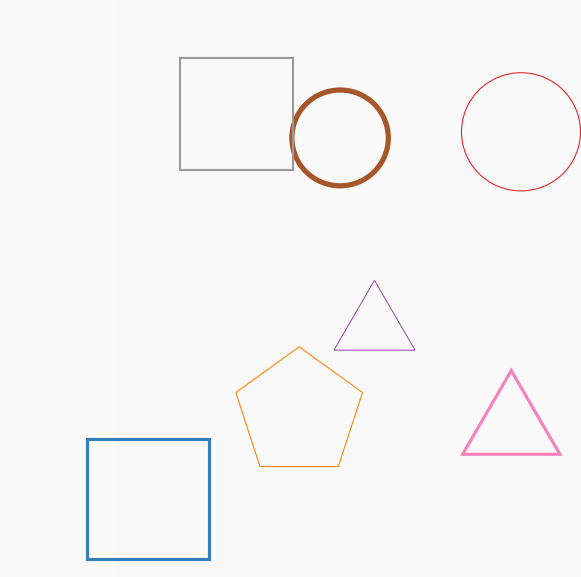[{"shape": "circle", "thickness": 0.5, "radius": 0.51, "center": [0.896, 0.771]}, {"shape": "square", "thickness": 1.5, "radius": 0.52, "center": [0.254, 0.135]}, {"shape": "triangle", "thickness": 0.5, "radius": 0.4, "center": [0.644, 0.433]}, {"shape": "pentagon", "thickness": 0.5, "radius": 0.57, "center": [0.515, 0.284]}, {"shape": "circle", "thickness": 2.5, "radius": 0.41, "center": [0.585, 0.76]}, {"shape": "triangle", "thickness": 1.5, "radius": 0.48, "center": [0.88, 0.261]}, {"shape": "square", "thickness": 1, "radius": 0.49, "center": [0.407, 0.802]}]